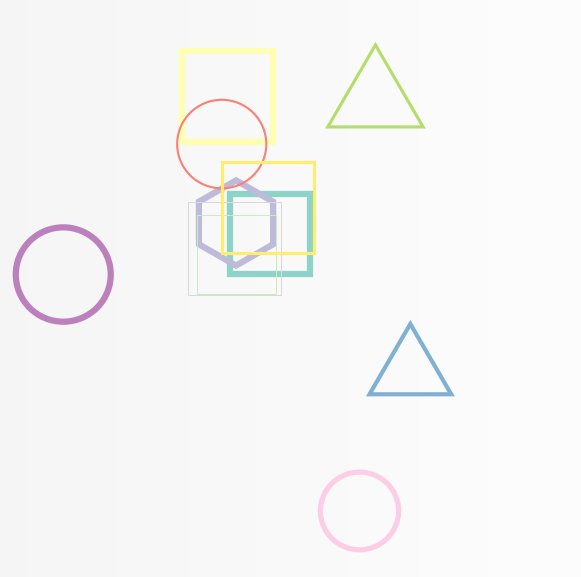[{"shape": "square", "thickness": 3, "radius": 0.35, "center": [0.465, 0.594]}, {"shape": "square", "thickness": 3, "radius": 0.39, "center": [0.391, 0.832]}, {"shape": "hexagon", "thickness": 3, "radius": 0.37, "center": [0.406, 0.613]}, {"shape": "circle", "thickness": 1, "radius": 0.38, "center": [0.381, 0.75]}, {"shape": "triangle", "thickness": 2, "radius": 0.41, "center": [0.706, 0.357]}, {"shape": "triangle", "thickness": 1.5, "radius": 0.47, "center": [0.646, 0.827]}, {"shape": "circle", "thickness": 2.5, "radius": 0.34, "center": [0.619, 0.114]}, {"shape": "square", "thickness": 0.5, "radius": 0.4, "center": [0.404, 0.569]}, {"shape": "circle", "thickness": 3, "radius": 0.41, "center": [0.109, 0.524]}, {"shape": "square", "thickness": 0.5, "radius": 0.34, "center": [0.407, 0.558]}, {"shape": "square", "thickness": 1.5, "radius": 0.39, "center": [0.461, 0.641]}]